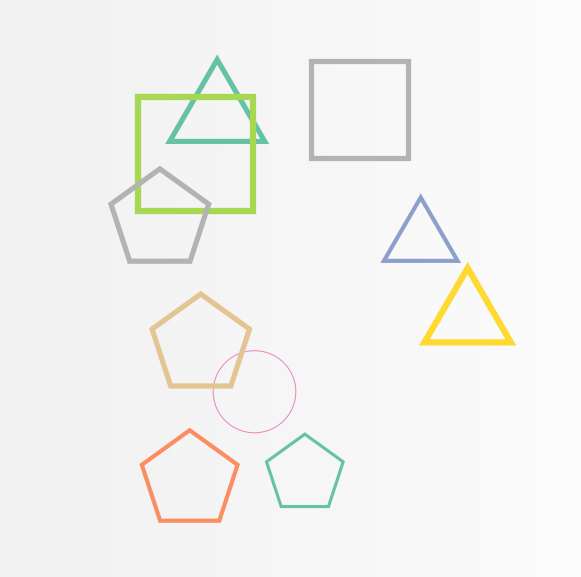[{"shape": "pentagon", "thickness": 1.5, "radius": 0.35, "center": [0.524, 0.178]}, {"shape": "triangle", "thickness": 2.5, "radius": 0.47, "center": [0.374, 0.801]}, {"shape": "pentagon", "thickness": 2, "radius": 0.43, "center": [0.326, 0.168]}, {"shape": "triangle", "thickness": 2, "radius": 0.37, "center": [0.724, 0.584]}, {"shape": "circle", "thickness": 0.5, "radius": 0.36, "center": [0.438, 0.321]}, {"shape": "square", "thickness": 3, "radius": 0.5, "center": [0.337, 0.732]}, {"shape": "triangle", "thickness": 3, "radius": 0.43, "center": [0.805, 0.449]}, {"shape": "pentagon", "thickness": 2.5, "radius": 0.44, "center": [0.345, 0.402]}, {"shape": "pentagon", "thickness": 2.5, "radius": 0.44, "center": [0.275, 0.618]}, {"shape": "square", "thickness": 2.5, "radius": 0.42, "center": [0.618, 0.809]}]